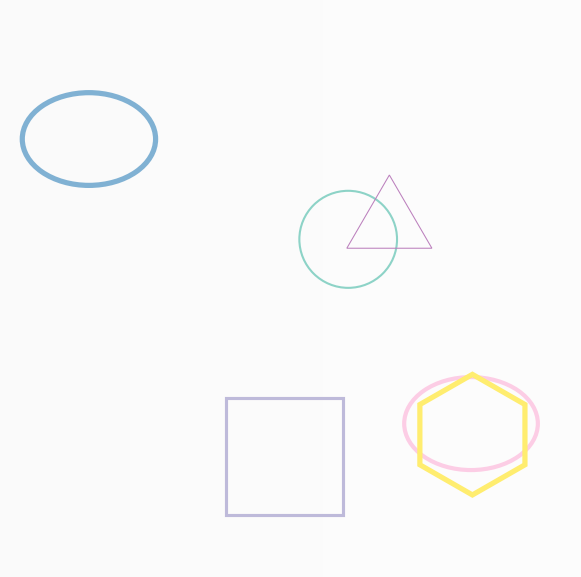[{"shape": "circle", "thickness": 1, "radius": 0.42, "center": [0.599, 0.585]}, {"shape": "square", "thickness": 1.5, "radius": 0.5, "center": [0.489, 0.209]}, {"shape": "oval", "thickness": 2.5, "radius": 0.57, "center": [0.153, 0.758]}, {"shape": "oval", "thickness": 2, "radius": 0.57, "center": [0.81, 0.266]}, {"shape": "triangle", "thickness": 0.5, "radius": 0.42, "center": [0.67, 0.612]}, {"shape": "hexagon", "thickness": 2.5, "radius": 0.52, "center": [0.813, 0.246]}]